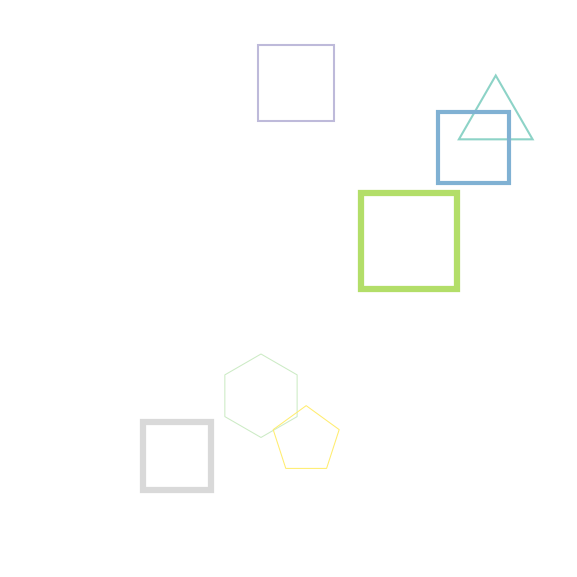[{"shape": "triangle", "thickness": 1, "radius": 0.37, "center": [0.858, 0.795]}, {"shape": "square", "thickness": 1, "radius": 0.33, "center": [0.513, 0.856]}, {"shape": "square", "thickness": 2, "radius": 0.31, "center": [0.82, 0.744]}, {"shape": "square", "thickness": 3, "radius": 0.41, "center": [0.708, 0.582]}, {"shape": "square", "thickness": 3, "radius": 0.29, "center": [0.307, 0.209]}, {"shape": "hexagon", "thickness": 0.5, "radius": 0.36, "center": [0.452, 0.314]}, {"shape": "pentagon", "thickness": 0.5, "radius": 0.3, "center": [0.53, 0.237]}]